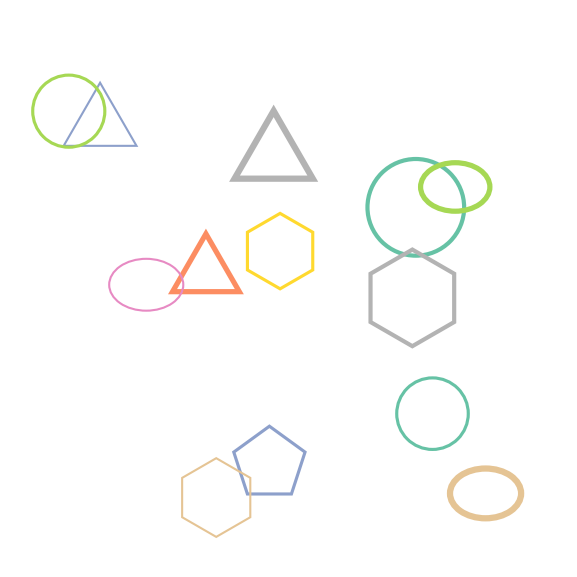[{"shape": "circle", "thickness": 1.5, "radius": 0.31, "center": [0.749, 0.283]}, {"shape": "circle", "thickness": 2, "radius": 0.42, "center": [0.72, 0.64]}, {"shape": "triangle", "thickness": 2.5, "radius": 0.33, "center": [0.357, 0.527]}, {"shape": "triangle", "thickness": 1, "radius": 0.36, "center": [0.173, 0.783]}, {"shape": "pentagon", "thickness": 1.5, "radius": 0.32, "center": [0.467, 0.196]}, {"shape": "oval", "thickness": 1, "radius": 0.32, "center": [0.253, 0.506]}, {"shape": "circle", "thickness": 1.5, "radius": 0.31, "center": [0.119, 0.807]}, {"shape": "oval", "thickness": 2.5, "radius": 0.3, "center": [0.788, 0.675]}, {"shape": "hexagon", "thickness": 1.5, "radius": 0.33, "center": [0.485, 0.564]}, {"shape": "oval", "thickness": 3, "radius": 0.31, "center": [0.841, 0.145]}, {"shape": "hexagon", "thickness": 1, "radius": 0.34, "center": [0.374, 0.138]}, {"shape": "triangle", "thickness": 3, "radius": 0.39, "center": [0.474, 0.729]}, {"shape": "hexagon", "thickness": 2, "radius": 0.42, "center": [0.714, 0.483]}]